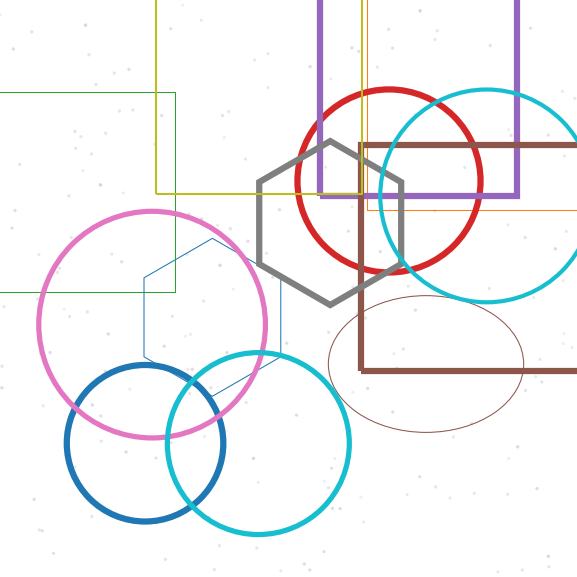[{"shape": "circle", "thickness": 3, "radius": 0.68, "center": [0.251, 0.232]}, {"shape": "hexagon", "thickness": 0.5, "radius": 0.68, "center": [0.368, 0.45]}, {"shape": "square", "thickness": 0.5, "radius": 0.96, "center": [0.827, 0.828]}, {"shape": "square", "thickness": 0.5, "radius": 0.86, "center": [0.13, 0.666]}, {"shape": "circle", "thickness": 3, "radius": 0.79, "center": [0.674, 0.686]}, {"shape": "square", "thickness": 3, "radius": 0.85, "center": [0.725, 0.831]}, {"shape": "square", "thickness": 3, "radius": 0.98, "center": [0.82, 0.552]}, {"shape": "oval", "thickness": 0.5, "radius": 0.85, "center": [0.738, 0.369]}, {"shape": "circle", "thickness": 2.5, "radius": 0.98, "center": [0.263, 0.437]}, {"shape": "hexagon", "thickness": 3, "radius": 0.71, "center": [0.572, 0.613]}, {"shape": "square", "thickness": 1, "radius": 0.89, "center": [0.449, 0.842]}, {"shape": "circle", "thickness": 2, "radius": 0.92, "center": [0.843, 0.66]}, {"shape": "circle", "thickness": 2.5, "radius": 0.79, "center": [0.447, 0.231]}]